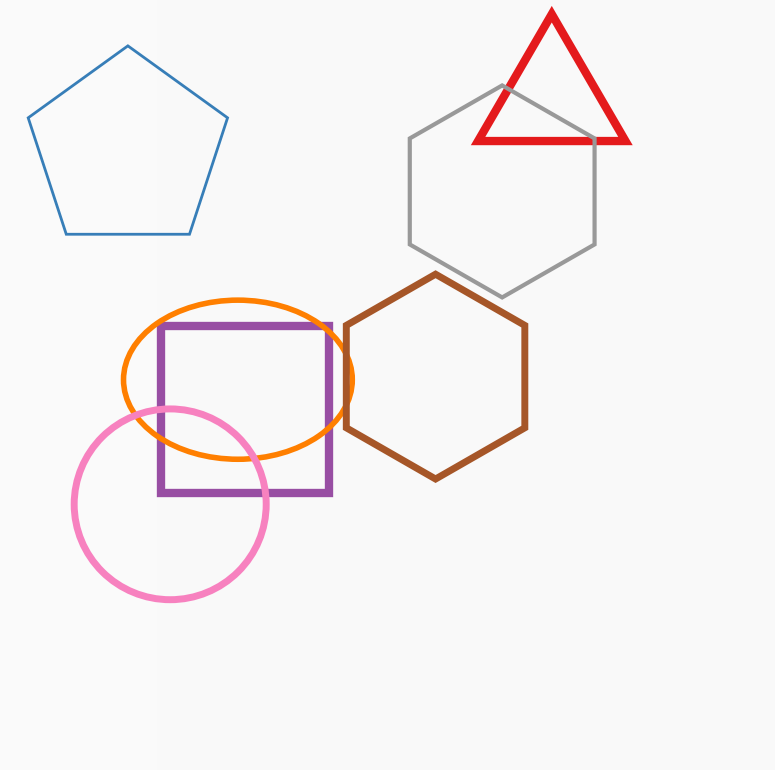[{"shape": "triangle", "thickness": 3, "radius": 0.55, "center": [0.712, 0.872]}, {"shape": "pentagon", "thickness": 1, "radius": 0.68, "center": [0.165, 0.805]}, {"shape": "square", "thickness": 3, "radius": 0.54, "center": [0.316, 0.468]}, {"shape": "oval", "thickness": 2, "radius": 0.74, "center": [0.307, 0.507]}, {"shape": "hexagon", "thickness": 2.5, "radius": 0.66, "center": [0.562, 0.511]}, {"shape": "circle", "thickness": 2.5, "radius": 0.62, "center": [0.22, 0.345]}, {"shape": "hexagon", "thickness": 1.5, "radius": 0.69, "center": [0.648, 0.751]}]